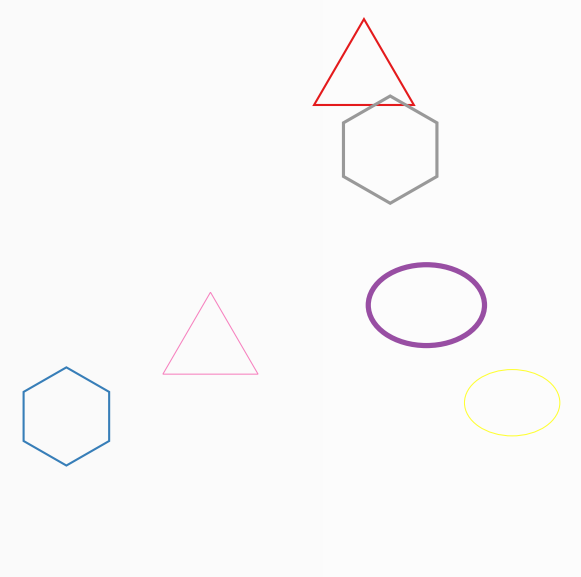[{"shape": "triangle", "thickness": 1, "radius": 0.5, "center": [0.626, 0.867]}, {"shape": "hexagon", "thickness": 1, "radius": 0.42, "center": [0.114, 0.278]}, {"shape": "oval", "thickness": 2.5, "radius": 0.5, "center": [0.734, 0.471]}, {"shape": "oval", "thickness": 0.5, "radius": 0.41, "center": [0.881, 0.302]}, {"shape": "triangle", "thickness": 0.5, "radius": 0.47, "center": [0.362, 0.399]}, {"shape": "hexagon", "thickness": 1.5, "radius": 0.46, "center": [0.671, 0.74]}]